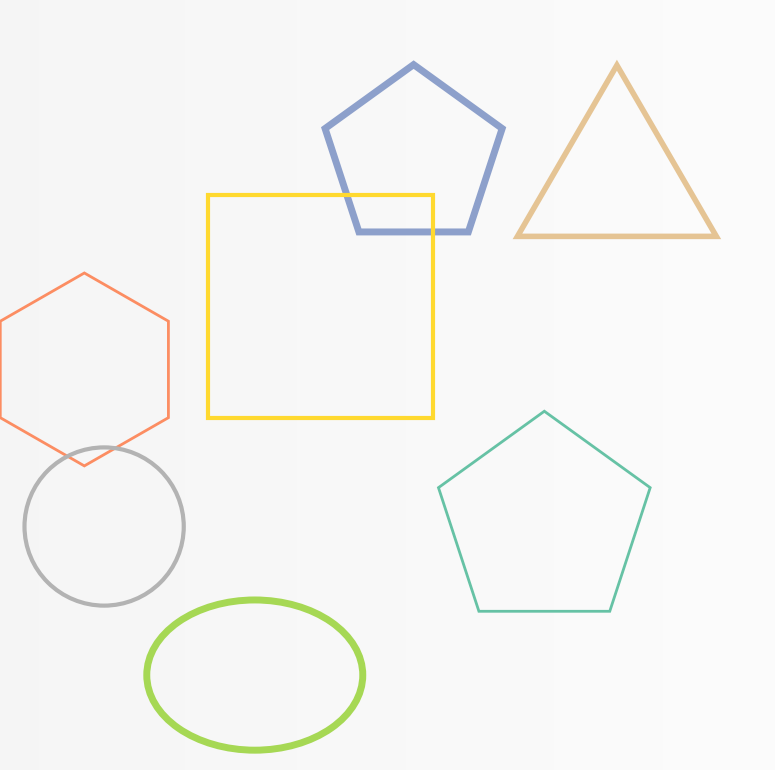[{"shape": "pentagon", "thickness": 1, "radius": 0.72, "center": [0.702, 0.322]}, {"shape": "hexagon", "thickness": 1, "radius": 0.63, "center": [0.109, 0.52]}, {"shape": "pentagon", "thickness": 2.5, "radius": 0.6, "center": [0.534, 0.796]}, {"shape": "oval", "thickness": 2.5, "radius": 0.7, "center": [0.329, 0.123]}, {"shape": "square", "thickness": 1.5, "radius": 0.72, "center": [0.414, 0.602]}, {"shape": "triangle", "thickness": 2, "radius": 0.74, "center": [0.796, 0.767]}, {"shape": "circle", "thickness": 1.5, "radius": 0.51, "center": [0.134, 0.316]}]